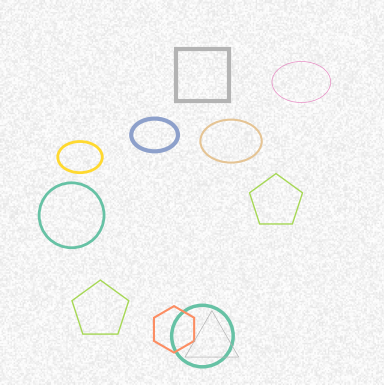[{"shape": "circle", "thickness": 2.5, "radius": 0.4, "center": [0.526, 0.127]}, {"shape": "circle", "thickness": 2, "radius": 0.42, "center": [0.186, 0.441]}, {"shape": "hexagon", "thickness": 1.5, "radius": 0.3, "center": [0.452, 0.145]}, {"shape": "oval", "thickness": 3, "radius": 0.3, "center": [0.402, 0.649]}, {"shape": "oval", "thickness": 0.5, "radius": 0.38, "center": [0.783, 0.787]}, {"shape": "pentagon", "thickness": 1, "radius": 0.36, "center": [0.717, 0.477]}, {"shape": "pentagon", "thickness": 1, "radius": 0.39, "center": [0.261, 0.195]}, {"shape": "oval", "thickness": 2, "radius": 0.29, "center": [0.208, 0.592]}, {"shape": "oval", "thickness": 1.5, "radius": 0.4, "center": [0.6, 0.633]}, {"shape": "square", "thickness": 3, "radius": 0.34, "center": [0.525, 0.805]}, {"shape": "triangle", "thickness": 0.5, "radius": 0.4, "center": [0.55, 0.113]}]